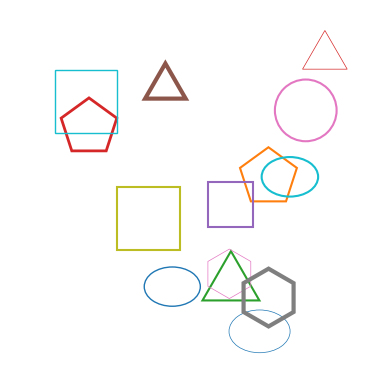[{"shape": "oval", "thickness": 0.5, "radius": 0.4, "center": [0.674, 0.139]}, {"shape": "oval", "thickness": 1, "radius": 0.36, "center": [0.447, 0.256]}, {"shape": "pentagon", "thickness": 1.5, "radius": 0.39, "center": [0.697, 0.54]}, {"shape": "triangle", "thickness": 1.5, "radius": 0.43, "center": [0.6, 0.262]}, {"shape": "triangle", "thickness": 0.5, "radius": 0.34, "center": [0.844, 0.854]}, {"shape": "pentagon", "thickness": 2, "radius": 0.38, "center": [0.231, 0.67]}, {"shape": "square", "thickness": 1.5, "radius": 0.29, "center": [0.599, 0.468]}, {"shape": "triangle", "thickness": 3, "radius": 0.3, "center": [0.43, 0.774]}, {"shape": "circle", "thickness": 1.5, "radius": 0.4, "center": [0.794, 0.713]}, {"shape": "hexagon", "thickness": 0.5, "radius": 0.32, "center": [0.596, 0.289]}, {"shape": "hexagon", "thickness": 3, "radius": 0.37, "center": [0.698, 0.227]}, {"shape": "square", "thickness": 1.5, "radius": 0.41, "center": [0.385, 0.432]}, {"shape": "square", "thickness": 1, "radius": 0.41, "center": [0.223, 0.736]}, {"shape": "oval", "thickness": 1.5, "radius": 0.37, "center": [0.753, 0.541]}]